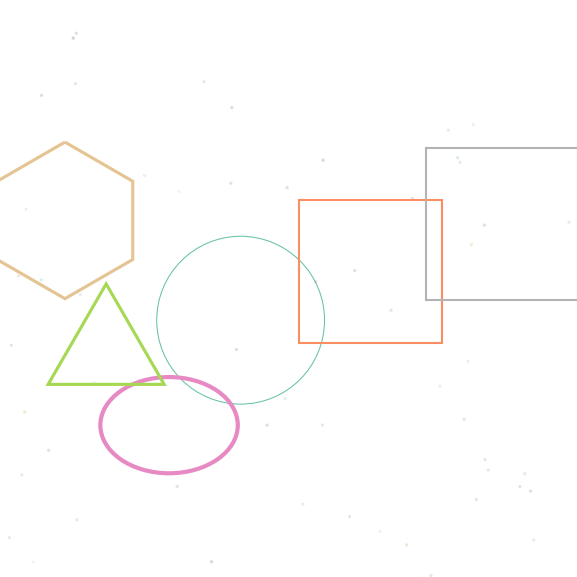[{"shape": "circle", "thickness": 0.5, "radius": 0.73, "center": [0.417, 0.445]}, {"shape": "square", "thickness": 1, "radius": 0.62, "center": [0.641, 0.529]}, {"shape": "oval", "thickness": 2, "radius": 0.6, "center": [0.293, 0.263]}, {"shape": "triangle", "thickness": 1.5, "radius": 0.58, "center": [0.184, 0.392]}, {"shape": "hexagon", "thickness": 1.5, "radius": 0.68, "center": [0.112, 0.618]}, {"shape": "square", "thickness": 1, "radius": 0.66, "center": [0.869, 0.612]}]